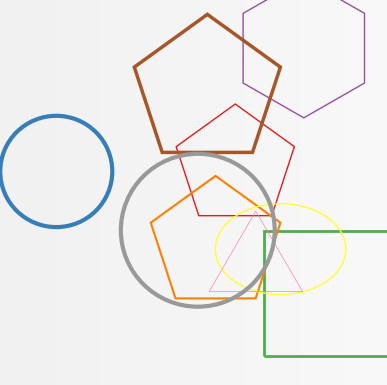[{"shape": "pentagon", "thickness": 1, "radius": 0.8, "center": [0.607, 0.57]}, {"shape": "circle", "thickness": 3, "radius": 0.72, "center": [0.145, 0.555]}, {"shape": "square", "thickness": 2, "radius": 0.81, "center": [0.843, 0.237]}, {"shape": "hexagon", "thickness": 1, "radius": 0.9, "center": [0.784, 0.875]}, {"shape": "pentagon", "thickness": 1.5, "radius": 0.88, "center": [0.556, 0.367]}, {"shape": "oval", "thickness": 1, "radius": 0.84, "center": [0.724, 0.353]}, {"shape": "pentagon", "thickness": 2.5, "radius": 0.99, "center": [0.535, 0.764]}, {"shape": "triangle", "thickness": 0.5, "radius": 0.7, "center": [0.66, 0.312]}, {"shape": "circle", "thickness": 3, "radius": 0.99, "center": [0.51, 0.402]}]